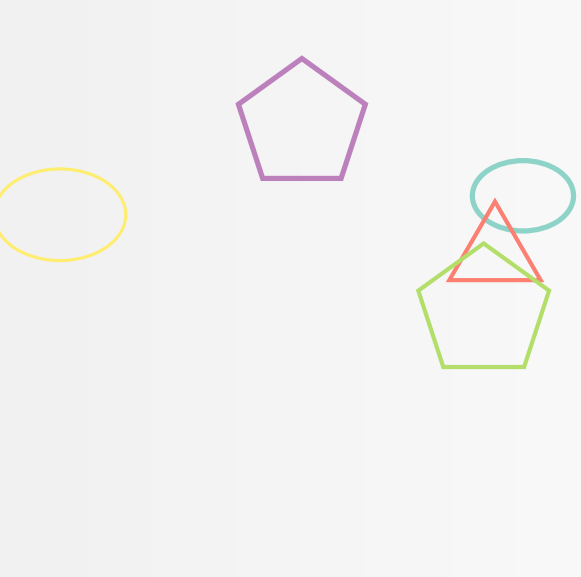[{"shape": "oval", "thickness": 2.5, "radius": 0.44, "center": [0.9, 0.66]}, {"shape": "triangle", "thickness": 2, "radius": 0.45, "center": [0.852, 0.559]}, {"shape": "pentagon", "thickness": 2, "radius": 0.59, "center": [0.832, 0.459]}, {"shape": "pentagon", "thickness": 2.5, "radius": 0.57, "center": [0.519, 0.783]}, {"shape": "oval", "thickness": 1.5, "radius": 0.57, "center": [0.103, 0.627]}]